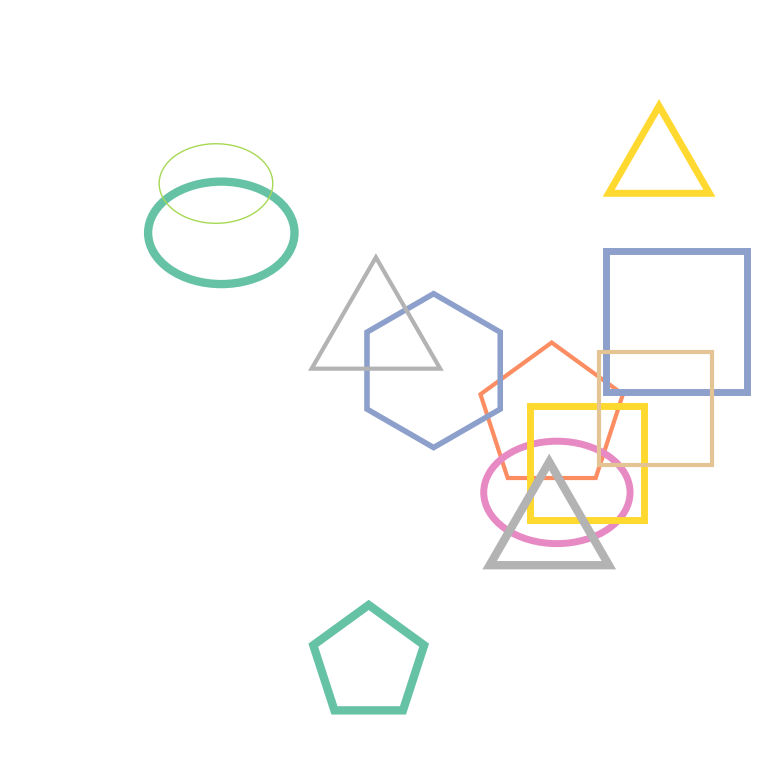[{"shape": "oval", "thickness": 3, "radius": 0.48, "center": [0.287, 0.698]}, {"shape": "pentagon", "thickness": 3, "radius": 0.38, "center": [0.479, 0.139]}, {"shape": "pentagon", "thickness": 1.5, "radius": 0.49, "center": [0.716, 0.458]}, {"shape": "hexagon", "thickness": 2, "radius": 0.5, "center": [0.563, 0.519]}, {"shape": "square", "thickness": 2.5, "radius": 0.46, "center": [0.879, 0.583]}, {"shape": "oval", "thickness": 2.5, "radius": 0.48, "center": [0.723, 0.361]}, {"shape": "oval", "thickness": 0.5, "radius": 0.37, "center": [0.28, 0.762]}, {"shape": "triangle", "thickness": 2.5, "radius": 0.38, "center": [0.856, 0.787]}, {"shape": "square", "thickness": 2.5, "radius": 0.37, "center": [0.762, 0.398]}, {"shape": "square", "thickness": 1.5, "radius": 0.37, "center": [0.851, 0.469]}, {"shape": "triangle", "thickness": 3, "radius": 0.45, "center": [0.713, 0.311]}, {"shape": "triangle", "thickness": 1.5, "radius": 0.48, "center": [0.488, 0.569]}]